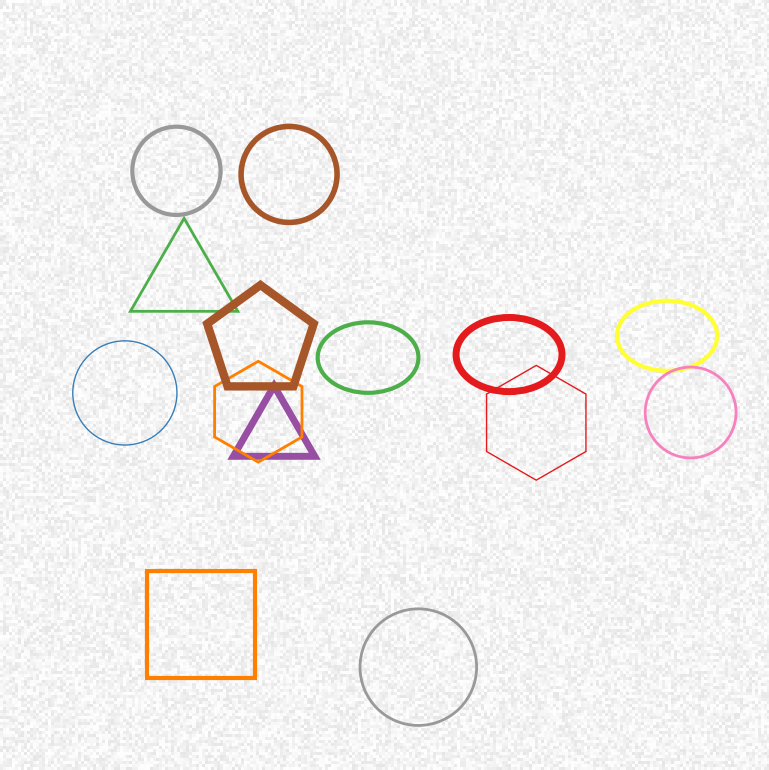[{"shape": "oval", "thickness": 2.5, "radius": 0.34, "center": [0.661, 0.54]}, {"shape": "hexagon", "thickness": 0.5, "radius": 0.37, "center": [0.696, 0.451]}, {"shape": "circle", "thickness": 0.5, "radius": 0.34, "center": [0.162, 0.49]}, {"shape": "oval", "thickness": 1.5, "radius": 0.33, "center": [0.478, 0.536]}, {"shape": "triangle", "thickness": 1, "radius": 0.4, "center": [0.239, 0.636]}, {"shape": "triangle", "thickness": 2.5, "radius": 0.31, "center": [0.356, 0.438]}, {"shape": "hexagon", "thickness": 1, "radius": 0.33, "center": [0.335, 0.465]}, {"shape": "square", "thickness": 1.5, "radius": 0.35, "center": [0.261, 0.189]}, {"shape": "oval", "thickness": 1.5, "radius": 0.33, "center": [0.866, 0.564]}, {"shape": "circle", "thickness": 2, "radius": 0.31, "center": [0.375, 0.773]}, {"shape": "pentagon", "thickness": 3, "radius": 0.36, "center": [0.338, 0.557]}, {"shape": "circle", "thickness": 1, "radius": 0.29, "center": [0.897, 0.464]}, {"shape": "circle", "thickness": 1.5, "radius": 0.29, "center": [0.229, 0.778]}, {"shape": "circle", "thickness": 1, "radius": 0.38, "center": [0.543, 0.134]}]